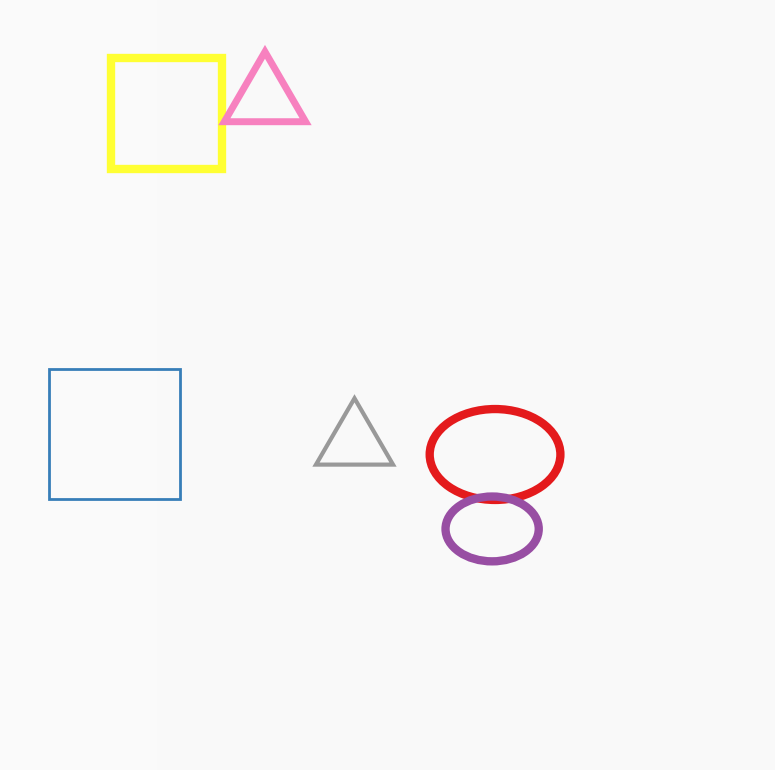[{"shape": "oval", "thickness": 3, "radius": 0.42, "center": [0.639, 0.41]}, {"shape": "square", "thickness": 1, "radius": 0.42, "center": [0.148, 0.436]}, {"shape": "oval", "thickness": 3, "radius": 0.3, "center": [0.635, 0.313]}, {"shape": "square", "thickness": 3, "radius": 0.36, "center": [0.215, 0.853]}, {"shape": "triangle", "thickness": 2.5, "radius": 0.3, "center": [0.342, 0.872]}, {"shape": "triangle", "thickness": 1.5, "radius": 0.29, "center": [0.457, 0.425]}]